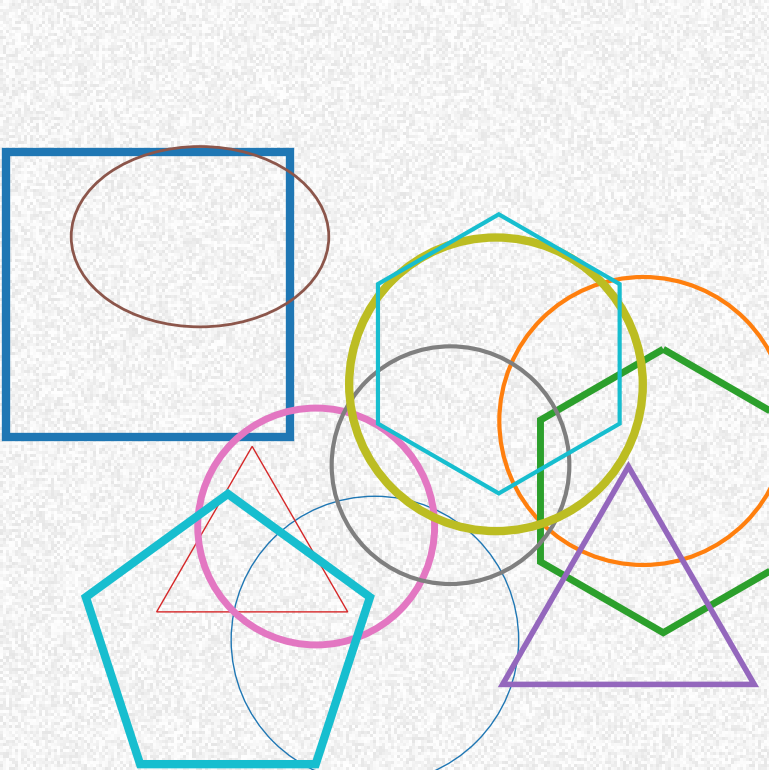[{"shape": "square", "thickness": 3, "radius": 0.92, "center": [0.192, 0.617]}, {"shape": "circle", "thickness": 0.5, "radius": 0.93, "center": [0.487, 0.169]}, {"shape": "circle", "thickness": 1.5, "radius": 0.93, "center": [0.835, 0.453]}, {"shape": "hexagon", "thickness": 2.5, "radius": 0.92, "center": [0.861, 0.362]}, {"shape": "triangle", "thickness": 0.5, "radius": 0.72, "center": [0.327, 0.277]}, {"shape": "triangle", "thickness": 2, "radius": 0.94, "center": [0.816, 0.205]}, {"shape": "oval", "thickness": 1, "radius": 0.84, "center": [0.26, 0.693]}, {"shape": "circle", "thickness": 2.5, "radius": 0.77, "center": [0.411, 0.316]}, {"shape": "circle", "thickness": 1.5, "radius": 0.77, "center": [0.585, 0.396]}, {"shape": "circle", "thickness": 3, "radius": 0.95, "center": [0.644, 0.501]}, {"shape": "hexagon", "thickness": 1.5, "radius": 0.91, "center": [0.648, 0.54]}, {"shape": "pentagon", "thickness": 3, "radius": 0.97, "center": [0.296, 0.165]}]